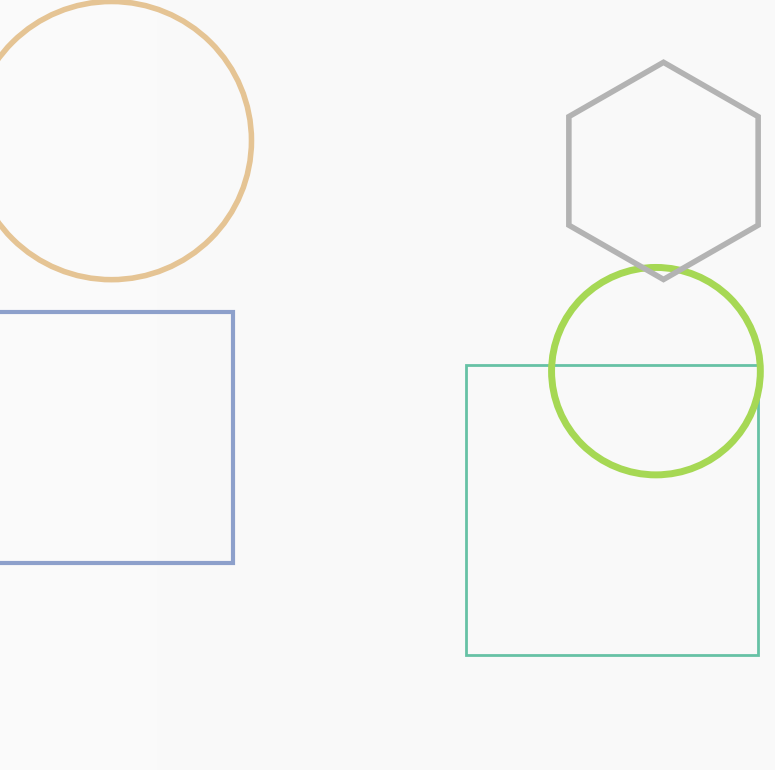[{"shape": "square", "thickness": 1, "radius": 0.94, "center": [0.79, 0.337]}, {"shape": "square", "thickness": 1.5, "radius": 0.81, "center": [0.138, 0.432]}, {"shape": "circle", "thickness": 2.5, "radius": 0.67, "center": [0.846, 0.518]}, {"shape": "circle", "thickness": 2, "radius": 0.9, "center": [0.144, 0.817]}, {"shape": "hexagon", "thickness": 2, "radius": 0.71, "center": [0.856, 0.778]}]